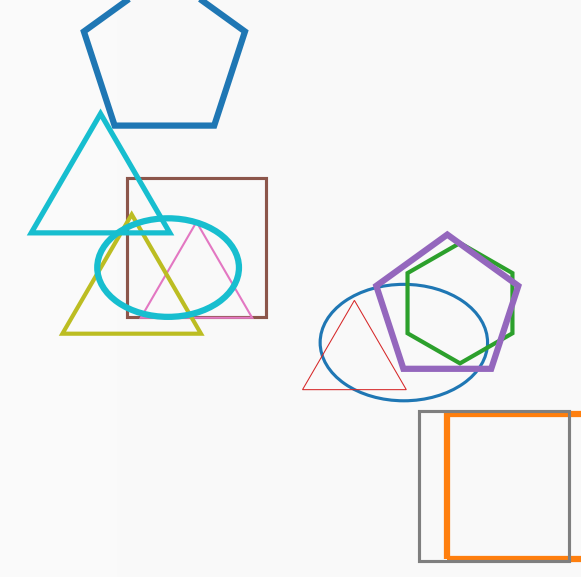[{"shape": "pentagon", "thickness": 3, "radius": 0.73, "center": [0.283, 0.9]}, {"shape": "oval", "thickness": 1.5, "radius": 0.72, "center": [0.695, 0.406]}, {"shape": "square", "thickness": 3, "radius": 0.63, "center": [0.895, 0.157]}, {"shape": "hexagon", "thickness": 2, "radius": 0.52, "center": [0.791, 0.474]}, {"shape": "triangle", "thickness": 0.5, "radius": 0.52, "center": [0.61, 0.376]}, {"shape": "pentagon", "thickness": 3, "radius": 0.64, "center": [0.77, 0.464]}, {"shape": "square", "thickness": 1.5, "radius": 0.6, "center": [0.337, 0.57]}, {"shape": "triangle", "thickness": 1, "radius": 0.55, "center": [0.338, 0.504]}, {"shape": "square", "thickness": 1.5, "radius": 0.65, "center": [0.85, 0.158]}, {"shape": "triangle", "thickness": 2, "radius": 0.69, "center": [0.227, 0.49]}, {"shape": "triangle", "thickness": 2.5, "radius": 0.69, "center": [0.173, 0.665]}, {"shape": "oval", "thickness": 3, "radius": 0.61, "center": [0.289, 0.536]}]